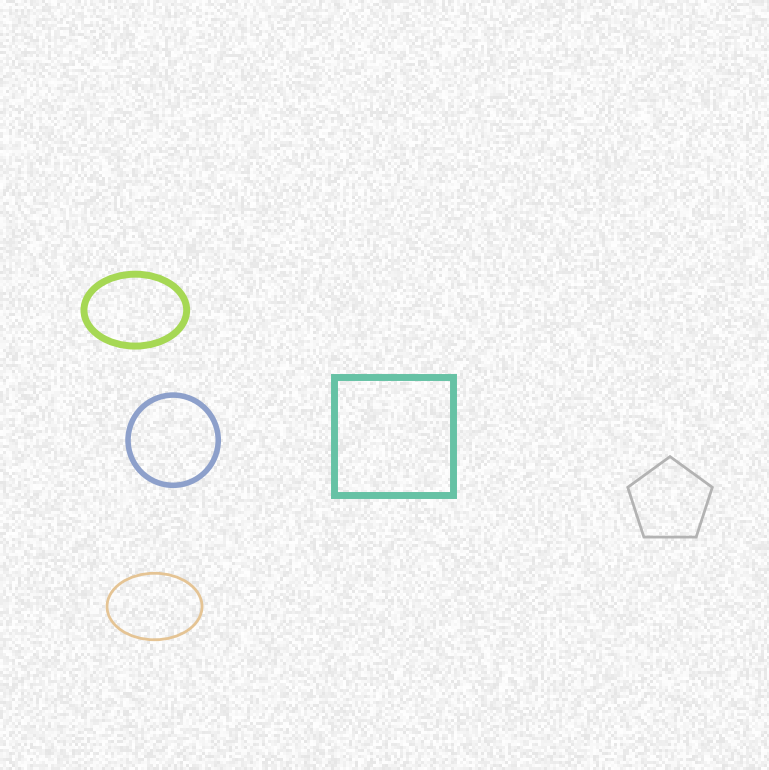[{"shape": "square", "thickness": 2.5, "radius": 0.39, "center": [0.511, 0.434]}, {"shape": "circle", "thickness": 2, "radius": 0.29, "center": [0.225, 0.428]}, {"shape": "oval", "thickness": 2.5, "radius": 0.33, "center": [0.176, 0.597]}, {"shape": "oval", "thickness": 1, "radius": 0.31, "center": [0.201, 0.212]}, {"shape": "pentagon", "thickness": 1, "radius": 0.29, "center": [0.87, 0.349]}]